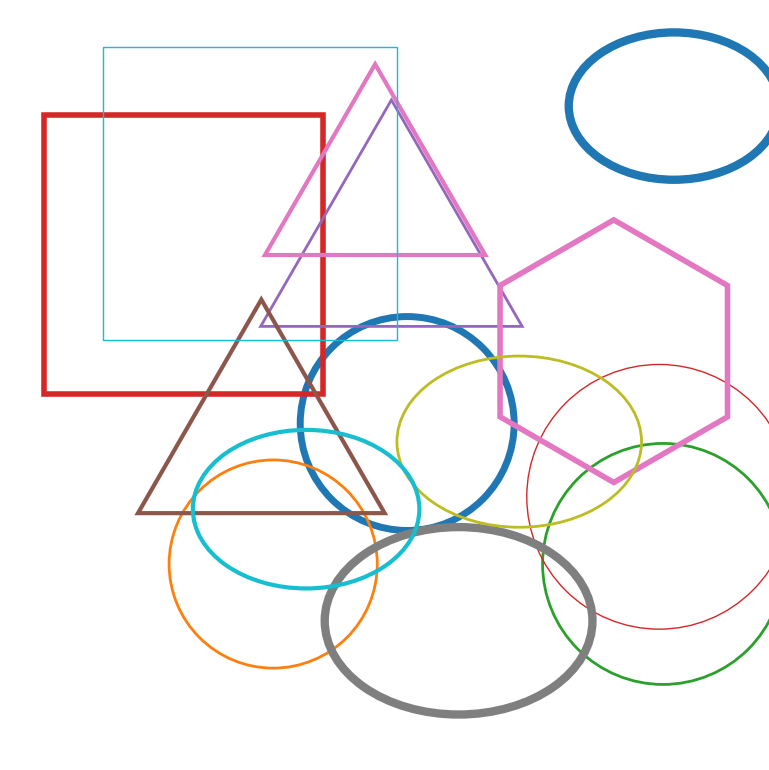[{"shape": "oval", "thickness": 3, "radius": 0.68, "center": [0.875, 0.862]}, {"shape": "circle", "thickness": 2.5, "radius": 0.69, "center": [0.529, 0.45]}, {"shape": "circle", "thickness": 1, "radius": 0.68, "center": [0.355, 0.267]}, {"shape": "circle", "thickness": 1, "radius": 0.78, "center": [0.861, 0.268]}, {"shape": "circle", "thickness": 0.5, "radius": 0.86, "center": [0.856, 0.355]}, {"shape": "square", "thickness": 2, "radius": 0.9, "center": [0.238, 0.67]}, {"shape": "triangle", "thickness": 1, "radius": 0.98, "center": [0.508, 0.674]}, {"shape": "triangle", "thickness": 1.5, "radius": 0.92, "center": [0.339, 0.426]}, {"shape": "hexagon", "thickness": 2, "radius": 0.85, "center": [0.797, 0.544]}, {"shape": "triangle", "thickness": 1.5, "radius": 0.83, "center": [0.487, 0.751]}, {"shape": "oval", "thickness": 3, "radius": 0.87, "center": [0.596, 0.194]}, {"shape": "oval", "thickness": 1, "radius": 0.79, "center": [0.674, 0.426]}, {"shape": "square", "thickness": 0.5, "radius": 0.95, "center": [0.325, 0.748]}, {"shape": "oval", "thickness": 1.5, "radius": 0.74, "center": [0.398, 0.339]}]